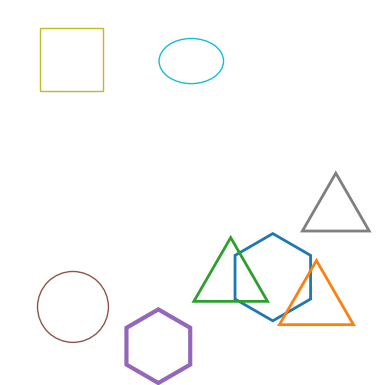[{"shape": "hexagon", "thickness": 2, "radius": 0.57, "center": [0.709, 0.28]}, {"shape": "triangle", "thickness": 2, "radius": 0.56, "center": [0.822, 0.212]}, {"shape": "triangle", "thickness": 2, "radius": 0.55, "center": [0.599, 0.272]}, {"shape": "hexagon", "thickness": 3, "radius": 0.48, "center": [0.411, 0.101]}, {"shape": "circle", "thickness": 1, "radius": 0.46, "center": [0.19, 0.203]}, {"shape": "triangle", "thickness": 2, "radius": 0.5, "center": [0.872, 0.45]}, {"shape": "square", "thickness": 1, "radius": 0.41, "center": [0.186, 0.845]}, {"shape": "oval", "thickness": 1, "radius": 0.42, "center": [0.497, 0.841]}]